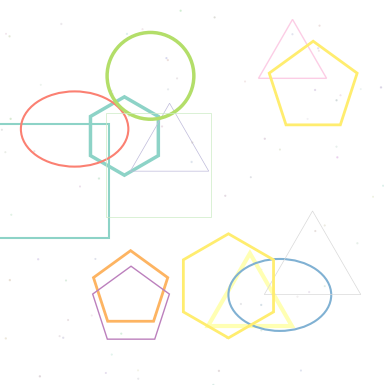[{"shape": "square", "thickness": 1.5, "radius": 0.74, "center": [0.136, 0.53]}, {"shape": "hexagon", "thickness": 2.5, "radius": 0.51, "center": [0.323, 0.647]}, {"shape": "triangle", "thickness": 3, "radius": 0.63, "center": [0.649, 0.216]}, {"shape": "triangle", "thickness": 0.5, "radius": 0.59, "center": [0.44, 0.614]}, {"shape": "oval", "thickness": 1.5, "radius": 0.7, "center": [0.194, 0.665]}, {"shape": "oval", "thickness": 1.5, "radius": 0.67, "center": [0.727, 0.234]}, {"shape": "pentagon", "thickness": 2, "radius": 0.51, "center": [0.339, 0.248]}, {"shape": "circle", "thickness": 2.5, "radius": 0.56, "center": [0.391, 0.803]}, {"shape": "triangle", "thickness": 1, "radius": 0.51, "center": [0.76, 0.848]}, {"shape": "triangle", "thickness": 0.5, "radius": 0.72, "center": [0.812, 0.307]}, {"shape": "pentagon", "thickness": 1, "radius": 0.52, "center": [0.34, 0.204]}, {"shape": "square", "thickness": 0.5, "radius": 0.68, "center": [0.412, 0.571]}, {"shape": "pentagon", "thickness": 2, "radius": 0.6, "center": [0.813, 0.773]}, {"shape": "hexagon", "thickness": 2, "radius": 0.68, "center": [0.593, 0.258]}]